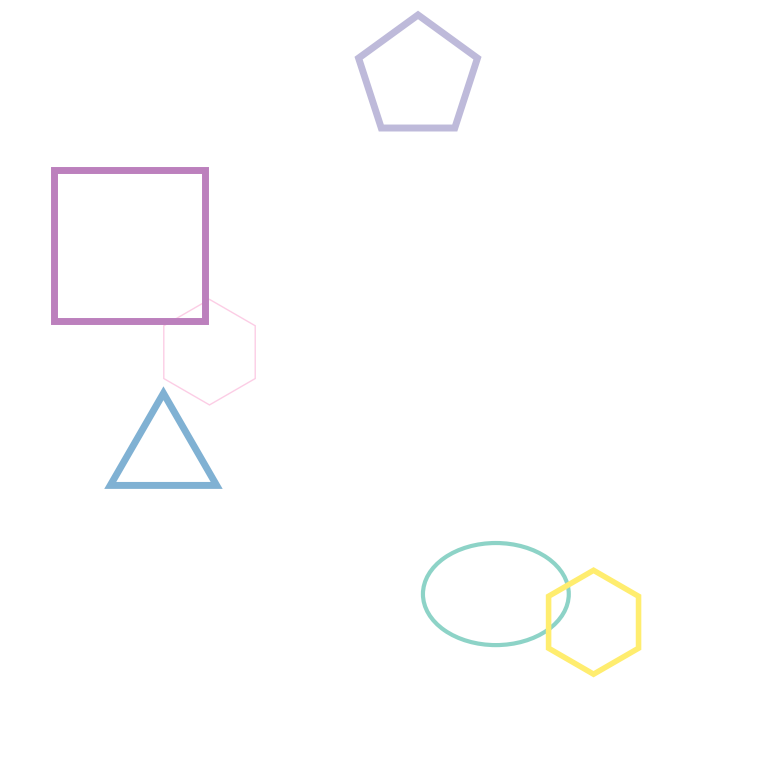[{"shape": "oval", "thickness": 1.5, "radius": 0.47, "center": [0.644, 0.228]}, {"shape": "pentagon", "thickness": 2.5, "radius": 0.41, "center": [0.543, 0.899]}, {"shape": "triangle", "thickness": 2.5, "radius": 0.4, "center": [0.212, 0.409]}, {"shape": "hexagon", "thickness": 0.5, "radius": 0.34, "center": [0.272, 0.543]}, {"shape": "square", "thickness": 2.5, "radius": 0.49, "center": [0.168, 0.681]}, {"shape": "hexagon", "thickness": 2, "radius": 0.34, "center": [0.771, 0.192]}]